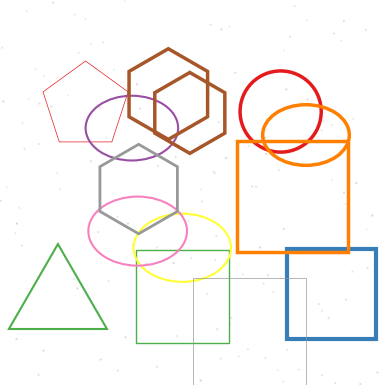[{"shape": "pentagon", "thickness": 0.5, "radius": 0.58, "center": [0.222, 0.725]}, {"shape": "circle", "thickness": 2.5, "radius": 0.53, "center": [0.729, 0.71]}, {"shape": "square", "thickness": 3, "radius": 0.58, "center": [0.861, 0.236]}, {"shape": "triangle", "thickness": 1.5, "radius": 0.74, "center": [0.15, 0.219]}, {"shape": "square", "thickness": 1, "radius": 0.61, "center": [0.474, 0.231]}, {"shape": "oval", "thickness": 1.5, "radius": 0.6, "center": [0.343, 0.667]}, {"shape": "square", "thickness": 2.5, "radius": 0.72, "center": [0.759, 0.489]}, {"shape": "oval", "thickness": 2.5, "radius": 0.56, "center": [0.795, 0.649]}, {"shape": "oval", "thickness": 1.5, "radius": 0.63, "center": [0.474, 0.356]}, {"shape": "hexagon", "thickness": 2.5, "radius": 0.53, "center": [0.493, 0.707]}, {"shape": "hexagon", "thickness": 2.5, "radius": 0.59, "center": [0.437, 0.756]}, {"shape": "oval", "thickness": 1.5, "radius": 0.64, "center": [0.358, 0.4]}, {"shape": "square", "thickness": 0.5, "radius": 0.73, "center": [0.648, 0.131]}, {"shape": "hexagon", "thickness": 2, "radius": 0.58, "center": [0.36, 0.509]}]